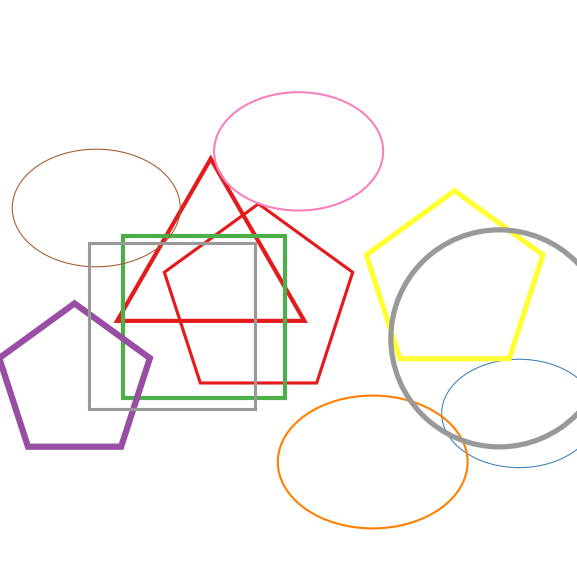[{"shape": "triangle", "thickness": 2, "radius": 0.94, "center": [0.365, 0.537]}, {"shape": "pentagon", "thickness": 1.5, "radius": 0.86, "center": [0.448, 0.475]}, {"shape": "oval", "thickness": 0.5, "radius": 0.67, "center": [0.899, 0.283]}, {"shape": "square", "thickness": 2, "radius": 0.7, "center": [0.353, 0.451]}, {"shape": "pentagon", "thickness": 3, "radius": 0.69, "center": [0.129, 0.337]}, {"shape": "oval", "thickness": 1, "radius": 0.82, "center": [0.645, 0.199]}, {"shape": "pentagon", "thickness": 2.5, "radius": 0.8, "center": [0.787, 0.508]}, {"shape": "oval", "thickness": 0.5, "radius": 0.73, "center": [0.167, 0.639]}, {"shape": "oval", "thickness": 1, "radius": 0.73, "center": [0.517, 0.737]}, {"shape": "square", "thickness": 1.5, "radius": 0.72, "center": [0.297, 0.434]}, {"shape": "circle", "thickness": 2.5, "radius": 0.94, "center": [0.865, 0.413]}]